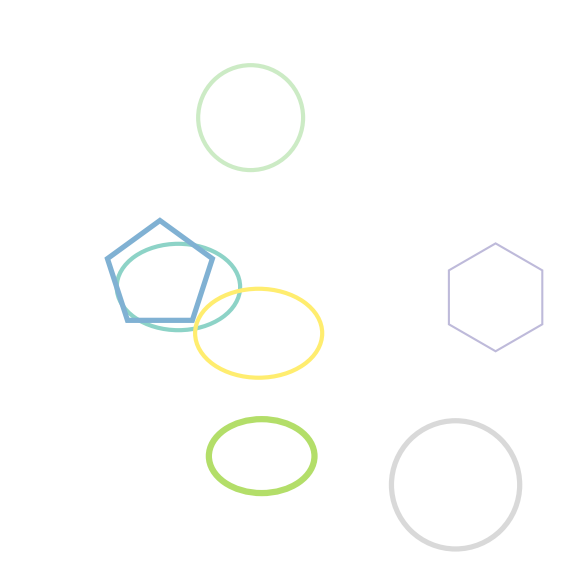[{"shape": "oval", "thickness": 2, "radius": 0.53, "center": [0.309, 0.502]}, {"shape": "hexagon", "thickness": 1, "radius": 0.47, "center": [0.858, 0.484]}, {"shape": "pentagon", "thickness": 2.5, "radius": 0.48, "center": [0.277, 0.522]}, {"shape": "oval", "thickness": 3, "radius": 0.46, "center": [0.453, 0.209]}, {"shape": "circle", "thickness": 2.5, "radius": 0.56, "center": [0.789, 0.16]}, {"shape": "circle", "thickness": 2, "radius": 0.45, "center": [0.434, 0.795]}, {"shape": "oval", "thickness": 2, "radius": 0.55, "center": [0.448, 0.422]}]